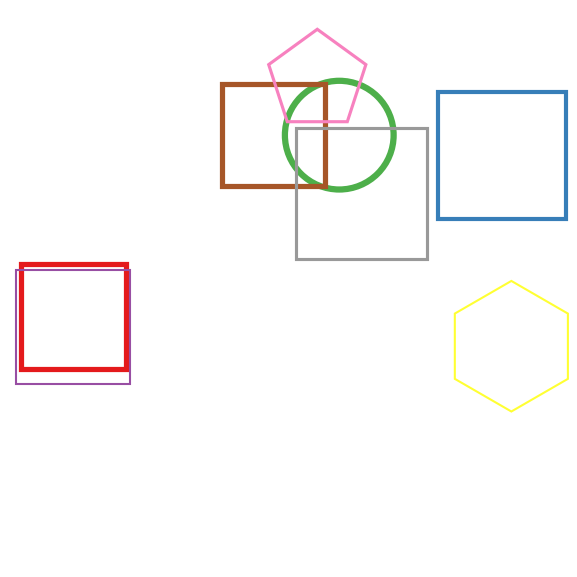[{"shape": "square", "thickness": 2.5, "radius": 0.45, "center": [0.127, 0.451]}, {"shape": "square", "thickness": 2, "radius": 0.55, "center": [0.869, 0.73]}, {"shape": "circle", "thickness": 3, "radius": 0.47, "center": [0.587, 0.765]}, {"shape": "square", "thickness": 1, "radius": 0.49, "center": [0.127, 0.433]}, {"shape": "hexagon", "thickness": 1, "radius": 0.57, "center": [0.885, 0.4]}, {"shape": "square", "thickness": 2.5, "radius": 0.44, "center": [0.474, 0.765]}, {"shape": "pentagon", "thickness": 1.5, "radius": 0.44, "center": [0.549, 0.86]}, {"shape": "square", "thickness": 1.5, "radius": 0.57, "center": [0.627, 0.665]}]